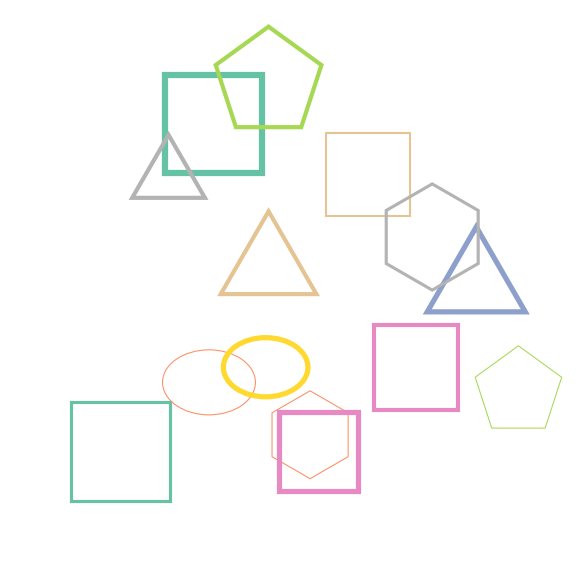[{"shape": "square", "thickness": 3, "radius": 0.42, "center": [0.37, 0.784]}, {"shape": "square", "thickness": 1.5, "radius": 0.43, "center": [0.209, 0.217]}, {"shape": "hexagon", "thickness": 0.5, "radius": 0.38, "center": [0.537, 0.246]}, {"shape": "oval", "thickness": 0.5, "radius": 0.4, "center": [0.362, 0.337]}, {"shape": "triangle", "thickness": 2.5, "radius": 0.49, "center": [0.825, 0.508]}, {"shape": "square", "thickness": 2, "radius": 0.37, "center": [0.72, 0.362]}, {"shape": "square", "thickness": 2.5, "radius": 0.34, "center": [0.551, 0.217]}, {"shape": "pentagon", "thickness": 0.5, "radius": 0.39, "center": [0.898, 0.322]}, {"shape": "pentagon", "thickness": 2, "radius": 0.48, "center": [0.465, 0.857]}, {"shape": "oval", "thickness": 2.5, "radius": 0.37, "center": [0.46, 0.363]}, {"shape": "square", "thickness": 1, "radius": 0.36, "center": [0.637, 0.697]}, {"shape": "triangle", "thickness": 2, "radius": 0.48, "center": [0.465, 0.538]}, {"shape": "triangle", "thickness": 2, "radius": 0.36, "center": [0.292, 0.693]}, {"shape": "hexagon", "thickness": 1.5, "radius": 0.46, "center": [0.748, 0.589]}]